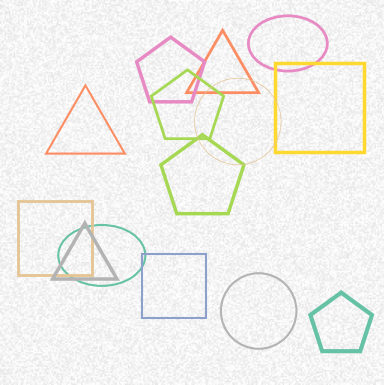[{"shape": "oval", "thickness": 1.5, "radius": 0.56, "center": [0.264, 0.337]}, {"shape": "pentagon", "thickness": 3, "radius": 0.42, "center": [0.886, 0.156]}, {"shape": "triangle", "thickness": 2, "radius": 0.54, "center": [0.578, 0.813]}, {"shape": "triangle", "thickness": 1.5, "radius": 0.59, "center": [0.222, 0.66]}, {"shape": "square", "thickness": 1.5, "radius": 0.41, "center": [0.451, 0.258]}, {"shape": "oval", "thickness": 2, "radius": 0.51, "center": [0.748, 0.887]}, {"shape": "pentagon", "thickness": 2.5, "radius": 0.46, "center": [0.443, 0.811]}, {"shape": "pentagon", "thickness": 2.5, "radius": 0.57, "center": [0.526, 0.537]}, {"shape": "pentagon", "thickness": 2, "radius": 0.49, "center": [0.487, 0.72]}, {"shape": "square", "thickness": 2.5, "radius": 0.58, "center": [0.829, 0.72]}, {"shape": "square", "thickness": 2, "radius": 0.48, "center": [0.143, 0.382]}, {"shape": "circle", "thickness": 0.5, "radius": 0.56, "center": [0.618, 0.684]}, {"shape": "circle", "thickness": 1.5, "radius": 0.49, "center": [0.672, 0.192]}, {"shape": "triangle", "thickness": 2.5, "radius": 0.48, "center": [0.22, 0.324]}]